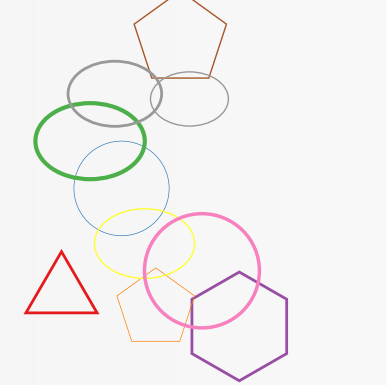[{"shape": "triangle", "thickness": 2, "radius": 0.53, "center": [0.159, 0.24]}, {"shape": "circle", "thickness": 0.5, "radius": 0.61, "center": [0.314, 0.511]}, {"shape": "oval", "thickness": 3, "radius": 0.71, "center": [0.232, 0.633]}, {"shape": "hexagon", "thickness": 2, "radius": 0.71, "center": [0.618, 0.152]}, {"shape": "pentagon", "thickness": 0.5, "radius": 0.53, "center": [0.402, 0.199]}, {"shape": "oval", "thickness": 1, "radius": 0.65, "center": [0.373, 0.367]}, {"shape": "pentagon", "thickness": 1, "radius": 0.63, "center": [0.465, 0.899]}, {"shape": "circle", "thickness": 2.5, "radius": 0.74, "center": [0.521, 0.297]}, {"shape": "oval", "thickness": 1, "radius": 0.5, "center": [0.489, 0.743]}, {"shape": "oval", "thickness": 2, "radius": 0.6, "center": [0.296, 0.756]}]